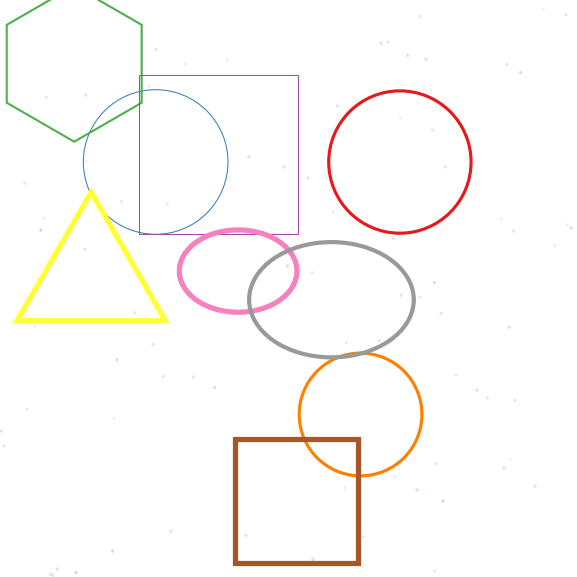[{"shape": "circle", "thickness": 1.5, "radius": 0.62, "center": [0.692, 0.719]}, {"shape": "circle", "thickness": 0.5, "radius": 0.63, "center": [0.27, 0.719]}, {"shape": "hexagon", "thickness": 1, "radius": 0.67, "center": [0.128, 0.889]}, {"shape": "square", "thickness": 0.5, "radius": 0.69, "center": [0.378, 0.731]}, {"shape": "circle", "thickness": 1.5, "radius": 0.53, "center": [0.624, 0.281]}, {"shape": "triangle", "thickness": 2.5, "radius": 0.74, "center": [0.158, 0.518]}, {"shape": "square", "thickness": 2.5, "radius": 0.53, "center": [0.513, 0.132]}, {"shape": "oval", "thickness": 2.5, "radius": 0.51, "center": [0.412, 0.53]}, {"shape": "oval", "thickness": 2, "radius": 0.71, "center": [0.574, 0.48]}]